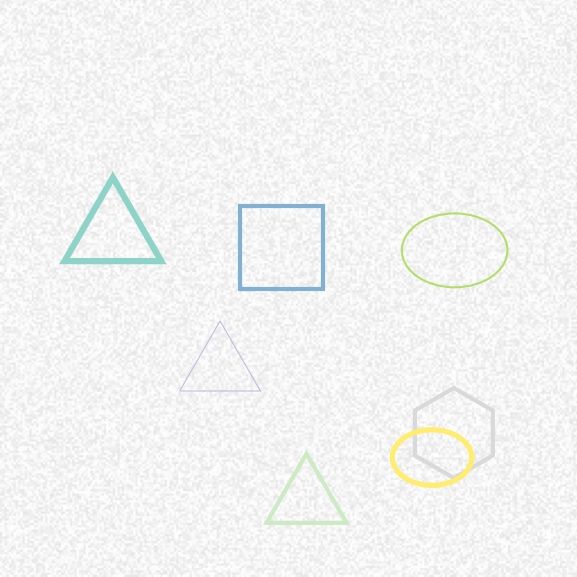[{"shape": "triangle", "thickness": 3, "radius": 0.48, "center": [0.195, 0.595]}, {"shape": "triangle", "thickness": 0.5, "radius": 0.4, "center": [0.381, 0.363]}, {"shape": "square", "thickness": 2, "radius": 0.36, "center": [0.487, 0.571]}, {"shape": "oval", "thickness": 1, "radius": 0.46, "center": [0.787, 0.566]}, {"shape": "hexagon", "thickness": 2, "radius": 0.39, "center": [0.786, 0.249]}, {"shape": "triangle", "thickness": 2, "radius": 0.4, "center": [0.531, 0.134]}, {"shape": "oval", "thickness": 2.5, "radius": 0.34, "center": [0.748, 0.207]}]